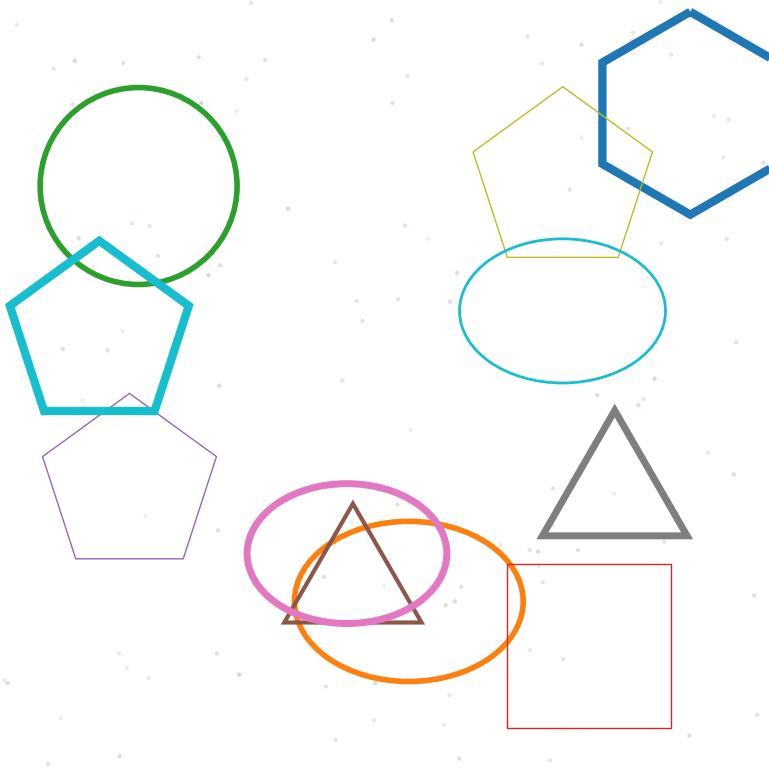[{"shape": "hexagon", "thickness": 3, "radius": 0.66, "center": [0.896, 0.853]}, {"shape": "oval", "thickness": 2, "radius": 0.74, "center": [0.531, 0.219]}, {"shape": "circle", "thickness": 2, "radius": 0.64, "center": [0.18, 0.758]}, {"shape": "square", "thickness": 0.5, "radius": 0.53, "center": [0.765, 0.161]}, {"shape": "pentagon", "thickness": 0.5, "radius": 0.59, "center": [0.168, 0.37]}, {"shape": "triangle", "thickness": 1.5, "radius": 0.51, "center": [0.458, 0.243]}, {"shape": "oval", "thickness": 2.5, "radius": 0.65, "center": [0.451, 0.281]}, {"shape": "triangle", "thickness": 2.5, "radius": 0.54, "center": [0.798, 0.358]}, {"shape": "pentagon", "thickness": 0.5, "radius": 0.61, "center": [0.731, 0.765]}, {"shape": "pentagon", "thickness": 3, "radius": 0.61, "center": [0.129, 0.565]}, {"shape": "oval", "thickness": 1, "radius": 0.67, "center": [0.731, 0.596]}]